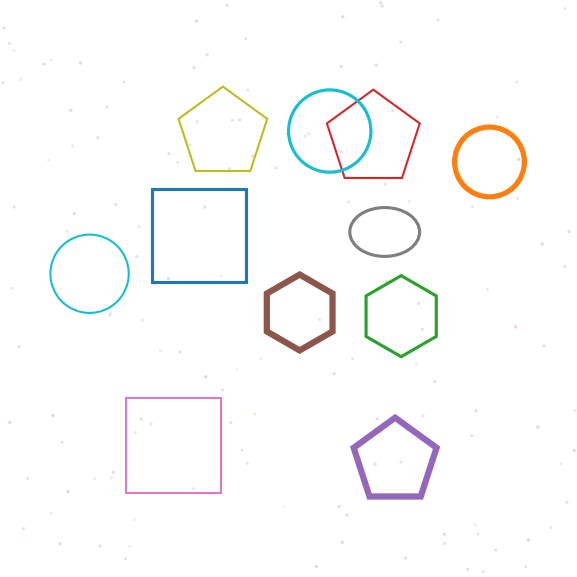[{"shape": "square", "thickness": 1.5, "radius": 0.41, "center": [0.345, 0.591]}, {"shape": "circle", "thickness": 2.5, "radius": 0.3, "center": [0.848, 0.719]}, {"shape": "hexagon", "thickness": 1.5, "radius": 0.35, "center": [0.695, 0.452]}, {"shape": "pentagon", "thickness": 1, "radius": 0.42, "center": [0.646, 0.759]}, {"shape": "pentagon", "thickness": 3, "radius": 0.38, "center": [0.684, 0.2]}, {"shape": "hexagon", "thickness": 3, "radius": 0.33, "center": [0.519, 0.458]}, {"shape": "square", "thickness": 1, "radius": 0.41, "center": [0.301, 0.227]}, {"shape": "oval", "thickness": 1.5, "radius": 0.3, "center": [0.666, 0.597]}, {"shape": "pentagon", "thickness": 1, "radius": 0.4, "center": [0.386, 0.768]}, {"shape": "circle", "thickness": 1.5, "radius": 0.36, "center": [0.571, 0.772]}, {"shape": "circle", "thickness": 1, "radius": 0.34, "center": [0.155, 0.525]}]